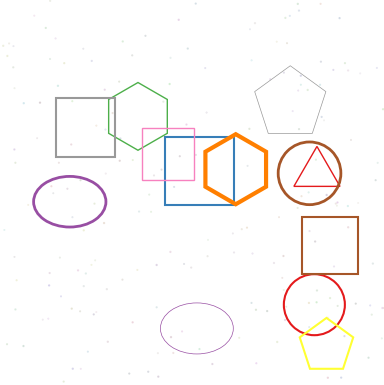[{"shape": "circle", "thickness": 1.5, "radius": 0.4, "center": [0.817, 0.209]}, {"shape": "triangle", "thickness": 1, "radius": 0.35, "center": [0.823, 0.55]}, {"shape": "square", "thickness": 1.5, "radius": 0.45, "center": [0.518, 0.556]}, {"shape": "hexagon", "thickness": 1, "radius": 0.44, "center": [0.358, 0.698]}, {"shape": "oval", "thickness": 2, "radius": 0.47, "center": [0.181, 0.476]}, {"shape": "oval", "thickness": 0.5, "radius": 0.47, "center": [0.511, 0.147]}, {"shape": "hexagon", "thickness": 3, "radius": 0.45, "center": [0.612, 0.56]}, {"shape": "pentagon", "thickness": 1.5, "radius": 0.37, "center": [0.848, 0.101]}, {"shape": "square", "thickness": 1.5, "radius": 0.37, "center": [0.857, 0.363]}, {"shape": "circle", "thickness": 2, "radius": 0.41, "center": [0.804, 0.55]}, {"shape": "square", "thickness": 1, "radius": 0.34, "center": [0.436, 0.6]}, {"shape": "square", "thickness": 1.5, "radius": 0.38, "center": [0.222, 0.668]}, {"shape": "pentagon", "thickness": 0.5, "radius": 0.49, "center": [0.754, 0.732]}]